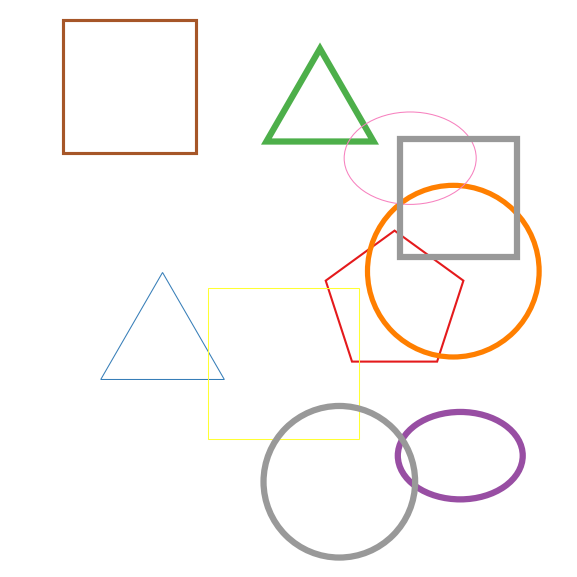[{"shape": "pentagon", "thickness": 1, "radius": 0.63, "center": [0.683, 0.474]}, {"shape": "triangle", "thickness": 0.5, "radius": 0.62, "center": [0.281, 0.404]}, {"shape": "triangle", "thickness": 3, "radius": 0.54, "center": [0.554, 0.808]}, {"shape": "oval", "thickness": 3, "radius": 0.54, "center": [0.797, 0.21]}, {"shape": "circle", "thickness": 2.5, "radius": 0.74, "center": [0.785, 0.53]}, {"shape": "square", "thickness": 0.5, "radius": 0.65, "center": [0.491, 0.37]}, {"shape": "square", "thickness": 1.5, "radius": 0.58, "center": [0.225, 0.85]}, {"shape": "oval", "thickness": 0.5, "radius": 0.57, "center": [0.71, 0.725]}, {"shape": "circle", "thickness": 3, "radius": 0.66, "center": [0.588, 0.165]}, {"shape": "square", "thickness": 3, "radius": 0.51, "center": [0.794, 0.656]}]